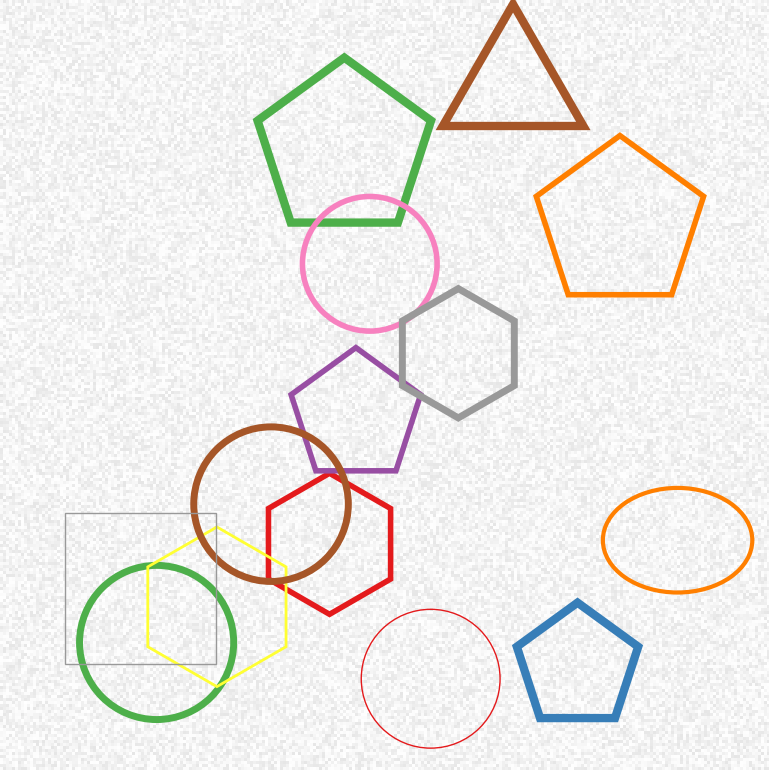[{"shape": "hexagon", "thickness": 2, "radius": 0.46, "center": [0.428, 0.294]}, {"shape": "circle", "thickness": 0.5, "radius": 0.45, "center": [0.559, 0.119]}, {"shape": "pentagon", "thickness": 3, "radius": 0.41, "center": [0.75, 0.134]}, {"shape": "pentagon", "thickness": 3, "radius": 0.59, "center": [0.447, 0.807]}, {"shape": "circle", "thickness": 2.5, "radius": 0.5, "center": [0.203, 0.166]}, {"shape": "pentagon", "thickness": 2, "radius": 0.44, "center": [0.462, 0.46]}, {"shape": "oval", "thickness": 1.5, "radius": 0.49, "center": [0.88, 0.298]}, {"shape": "pentagon", "thickness": 2, "radius": 0.57, "center": [0.805, 0.71]}, {"shape": "hexagon", "thickness": 1, "radius": 0.52, "center": [0.282, 0.212]}, {"shape": "triangle", "thickness": 3, "radius": 0.53, "center": [0.666, 0.889]}, {"shape": "circle", "thickness": 2.5, "radius": 0.5, "center": [0.352, 0.345]}, {"shape": "circle", "thickness": 2, "radius": 0.44, "center": [0.48, 0.657]}, {"shape": "hexagon", "thickness": 2.5, "radius": 0.42, "center": [0.595, 0.541]}, {"shape": "square", "thickness": 0.5, "radius": 0.49, "center": [0.182, 0.236]}]